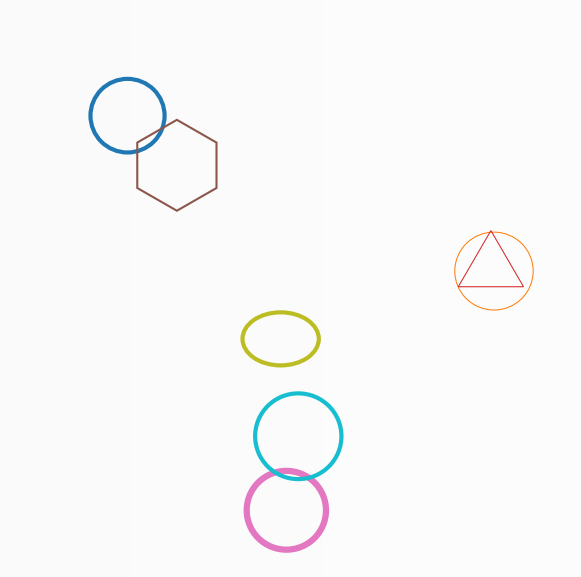[{"shape": "circle", "thickness": 2, "radius": 0.32, "center": [0.219, 0.799]}, {"shape": "circle", "thickness": 0.5, "radius": 0.34, "center": [0.85, 0.53]}, {"shape": "triangle", "thickness": 0.5, "radius": 0.32, "center": [0.845, 0.535]}, {"shape": "hexagon", "thickness": 1, "radius": 0.39, "center": [0.304, 0.713]}, {"shape": "circle", "thickness": 3, "radius": 0.34, "center": [0.493, 0.116]}, {"shape": "oval", "thickness": 2, "radius": 0.33, "center": [0.483, 0.412]}, {"shape": "circle", "thickness": 2, "radius": 0.37, "center": [0.513, 0.244]}]